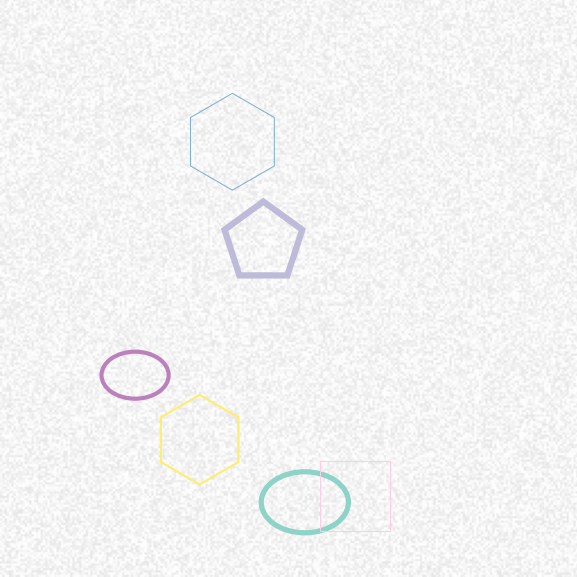[{"shape": "oval", "thickness": 2.5, "radius": 0.38, "center": [0.528, 0.129]}, {"shape": "pentagon", "thickness": 3, "radius": 0.35, "center": [0.456, 0.579]}, {"shape": "hexagon", "thickness": 0.5, "radius": 0.42, "center": [0.402, 0.754]}, {"shape": "square", "thickness": 0.5, "radius": 0.3, "center": [0.615, 0.141]}, {"shape": "oval", "thickness": 2, "radius": 0.29, "center": [0.234, 0.349]}, {"shape": "hexagon", "thickness": 1, "radius": 0.39, "center": [0.346, 0.238]}]